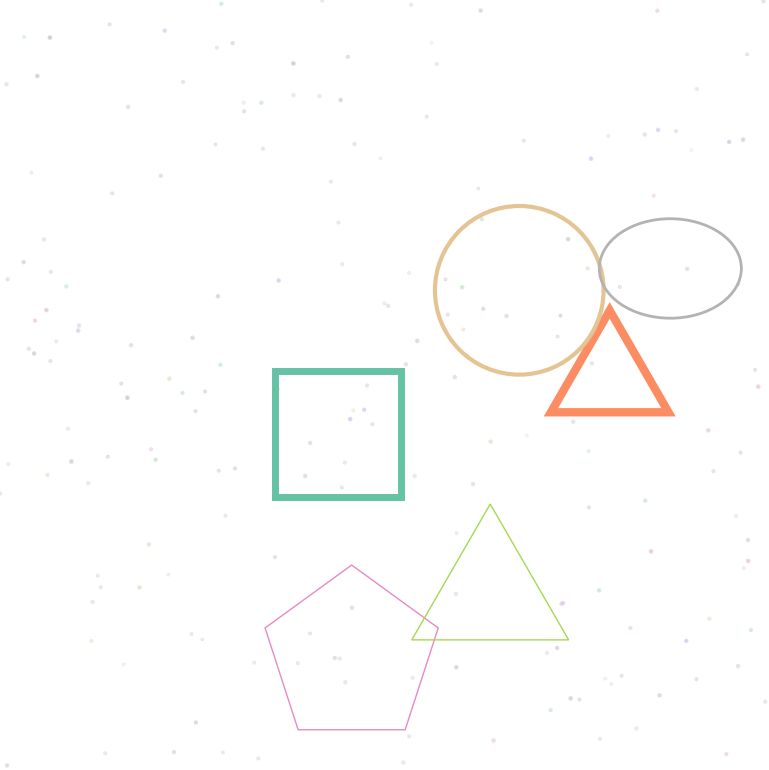[{"shape": "square", "thickness": 2.5, "radius": 0.41, "center": [0.439, 0.436]}, {"shape": "triangle", "thickness": 3, "radius": 0.44, "center": [0.792, 0.509]}, {"shape": "pentagon", "thickness": 0.5, "radius": 0.59, "center": [0.457, 0.148]}, {"shape": "triangle", "thickness": 0.5, "radius": 0.59, "center": [0.637, 0.228]}, {"shape": "circle", "thickness": 1.5, "radius": 0.55, "center": [0.674, 0.623]}, {"shape": "oval", "thickness": 1, "radius": 0.46, "center": [0.871, 0.651]}]